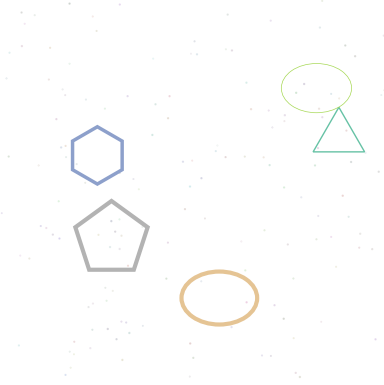[{"shape": "triangle", "thickness": 1, "radius": 0.39, "center": [0.88, 0.644]}, {"shape": "hexagon", "thickness": 2.5, "radius": 0.37, "center": [0.253, 0.596]}, {"shape": "oval", "thickness": 0.5, "radius": 0.46, "center": [0.822, 0.771]}, {"shape": "oval", "thickness": 3, "radius": 0.49, "center": [0.57, 0.226]}, {"shape": "pentagon", "thickness": 3, "radius": 0.49, "center": [0.29, 0.379]}]